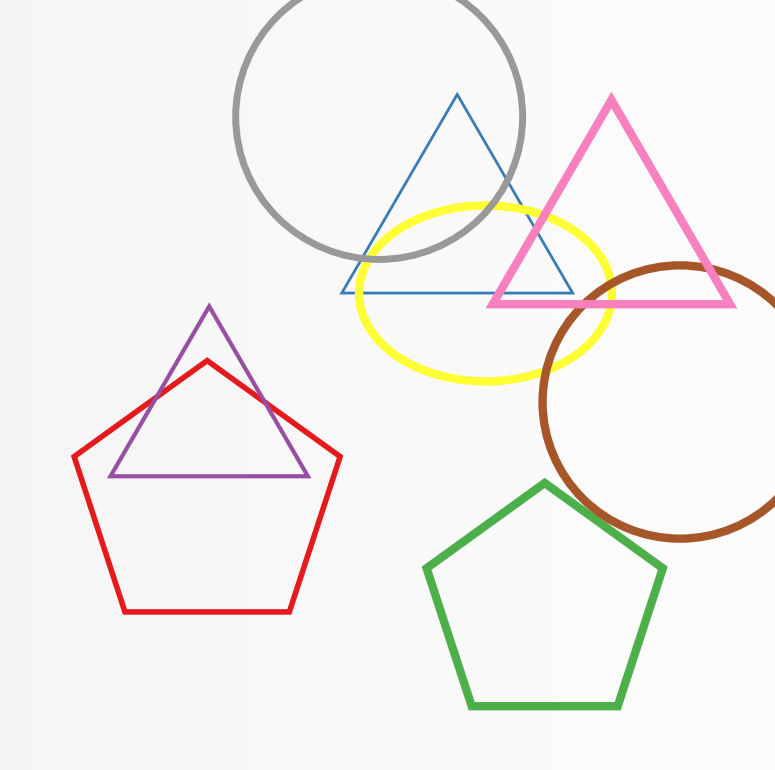[{"shape": "pentagon", "thickness": 2, "radius": 0.9, "center": [0.267, 0.351]}, {"shape": "triangle", "thickness": 1, "radius": 0.86, "center": [0.59, 0.705]}, {"shape": "pentagon", "thickness": 3, "radius": 0.8, "center": [0.703, 0.212]}, {"shape": "triangle", "thickness": 1.5, "radius": 0.74, "center": [0.27, 0.455]}, {"shape": "oval", "thickness": 3, "radius": 0.82, "center": [0.626, 0.619]}, {"shape": "circle", "thickness": 3, "radius": 0.89, "center": [0.877, 0.478]}, {"shape": "triangle", "thickness": 3, "radius": 0.88, "center": [0.789, 0.693]}, {"shape": "circle", "thickness": 2.5, "radius": 0.93, "center": [0.489, 0.848]}]